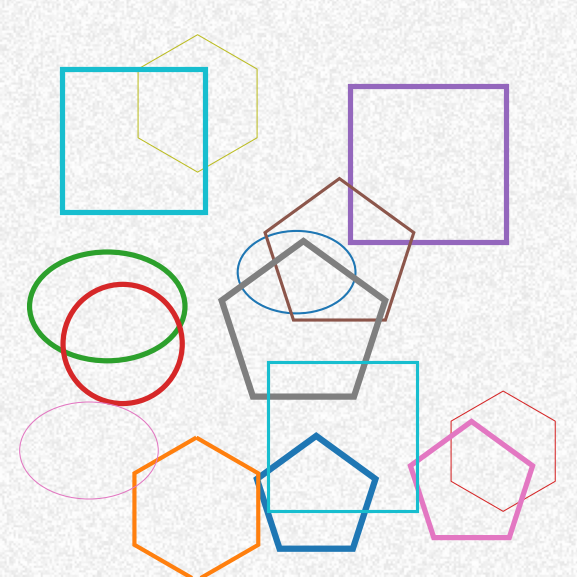[{"shape": "oval", "thickness": 1, "radius": 0.51, "center": [0.514, 0.528]}, {"shape": "pentagon", "thickness": 3, "radius": 0.54, "center": [0.548, 0.136]}, {"shape": "hexagon", "thickness": 2, "radius": 0.62, "center": [0.34, 0.118]}, {"shape": "oval", "thickness": 2.5, "radius": 0.67, "center": [0.186, 0.469]}, {"shape": "circle", "thickness": 2.5, "radius": 0.52, "center": [0.212, 0.404]}, {"shape": "hexagon", "thickness": 0.5, "radius": 0.52, "center": [0.871, 0.218]}, {"shape": "square", "thickness": 2.5, "radius": 0.68, "center": [0.742, 0.715]}, {"shape": "pentagon", "thickness": 1.5, "radius": 0.68, "center": [0.588, 0.555]}, {"shape": "oval", "thickness": 0.5, "radius": 0.6, "center": [0.154, 0.219]}, {"shape": "pentagon", "thickness": 2.5, "radius": 0.56, "center": [0.816, 0.158]}, {"shape": "pentagon", "thickness": 3, "radius": 0.74, "center": [0.525, 0.433]}, {"shape": "hexagon", "thickness": 0.5, "radius": 0.59, "center": [0.342, 0.82]}, {"shape": "square", "thickness": 2.5, "radius": 0.62, "center": [0.231, 0.756]}, {"shape": "square", "thickness": 1.5, "radius": 0.64, "center": [0.592, 0.243]}]